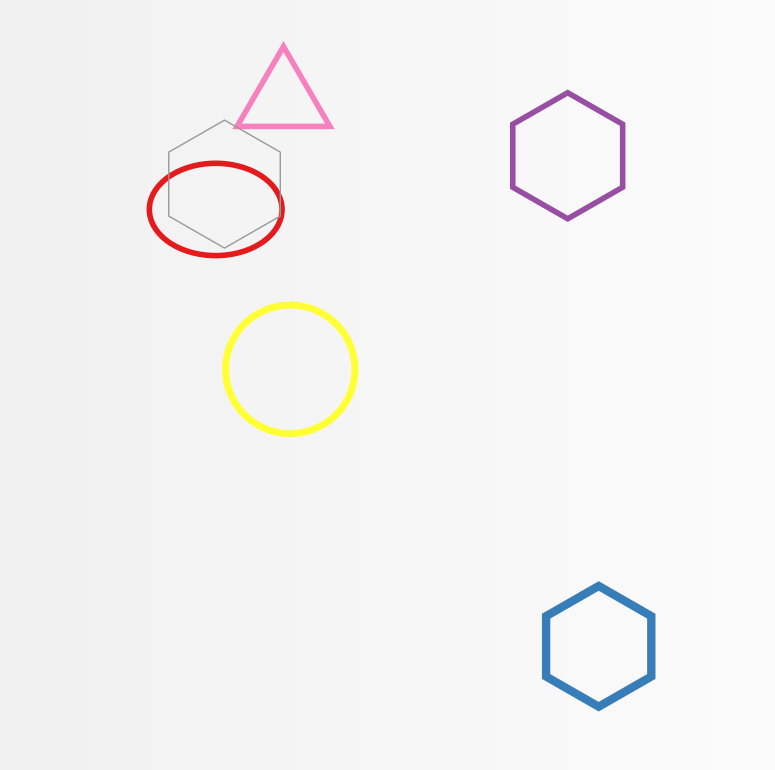[{"shape": "oval", "thickness": 2, "radius": 0.43, "center": [0.278, 0.728]}, {"shape": "hexagon", "thickness": 3, "radius": 0.39, "center": [0.773, 0.161]}, {"shape": "hexagon", "thickness": 2, "radius": 0.41, "center": [0.733, 0.798]}, {"shape": "circle", "thickness": 2.5, "radius": 0.42, "center": [0.375, 0.52]}, {"shape": "triangle", "thickness": 2, "radius": 0.35, "center": [0.366, 0.87]}, {"shape": "hexagon", "thickness": 0.5, "radius": 0.42, "center": [0.29, 0.761]}]